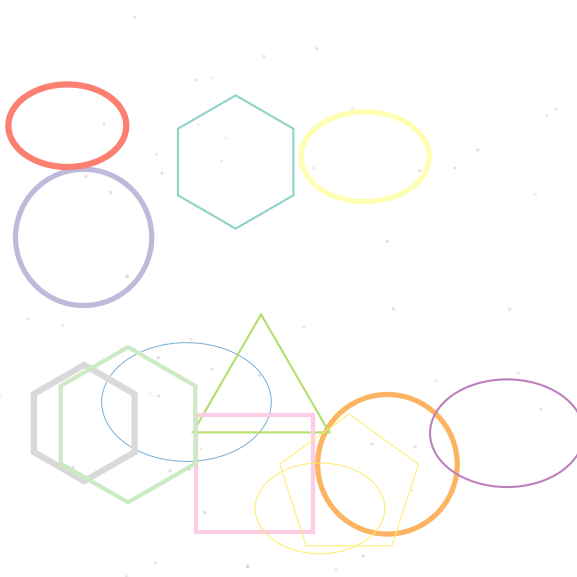[{"shape": "hexagon", "thickness": 1, "radius": 0.58, "center": [0.408, 0.719]}, {"shape": "oval", "thickness": 2.5, "radius": 0.55, "center": [0.632, 0.728]}, {"shape": "circle", "thickness": 2.5, "radius": 0.59, "center": [0.145, 0.588]}, {"shape": "oval", "thickness": 3, "radius": 0.51, "center": [0.117, 0.781]}, {"shape": "oval", "thickness": 0.5, "radius": 0.73, "center": [0.323, 0.303]}, {"shape": "circle", "thickness": 2.5, "radius": 0.6, "center": [0.671, 0.195]}, {"shape": "triangle", "thickness": 1, "radius": 0.68, "center": [0.452, 0.319]}, {"shape": "square", "thickness": 2, "radius": 0.51, "center": [0.44, 0.179]}, {"shape": "hexagon", "thickness": 3, "radius": 0.5, "center": [0.146, 0.267]}, {"shape": "oval", "thickness": 1, "radius": 0.67, "center": [0.878, 0.249]}, {"shape": "hexagon", "thickness": 2, "radius": 0.67, "center": [0.222, 0.264]}, {"shape": "pentagon", "thickness": 0.5, "radius": 0.63, "center": [0.604, 0.156]}, {"shape": "oval", "thickness": 0.5, "radius": 0.56, "center": [0.554, 0.119]}]